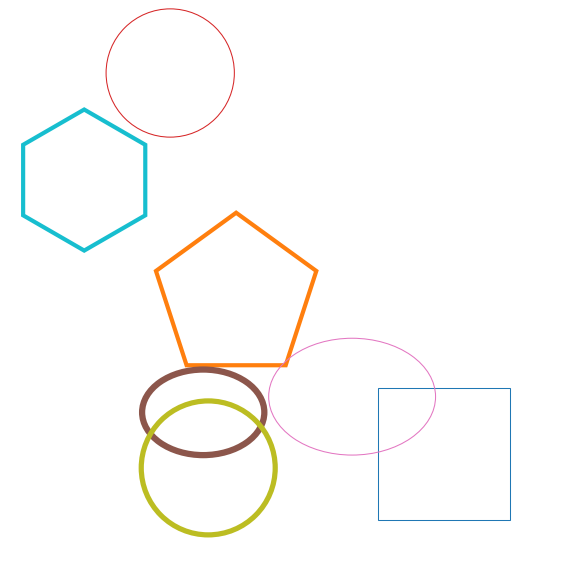[{"shape": "square", "thickness": 0.5, "radius": 0.57, "center": [0.769, 0.213]}, {"shape": "pentagon", "thickness": 2, "radius": 0.73, "center": [0.409, 0.485]}, {"shape": "circle", "thickness": 0.5, "radius": 0.56, "center": [0.295, 0.873]}, {"shape": "oval", "thickness": 3, "radius": 0.53, "center": [0.352, 0.285]}, {"shape": "oval", "thickness": 0.5, "radius": 0.72, "center": [0.61, 0.312]}, {"shape": "circle", "thickness": 2.5, "radius": 0.58, "center": [0.361, 0.189]}, {"shape": "hexagon", "thickness": 2, "radius": 0.61, "center": [0.146, 0.687]}]